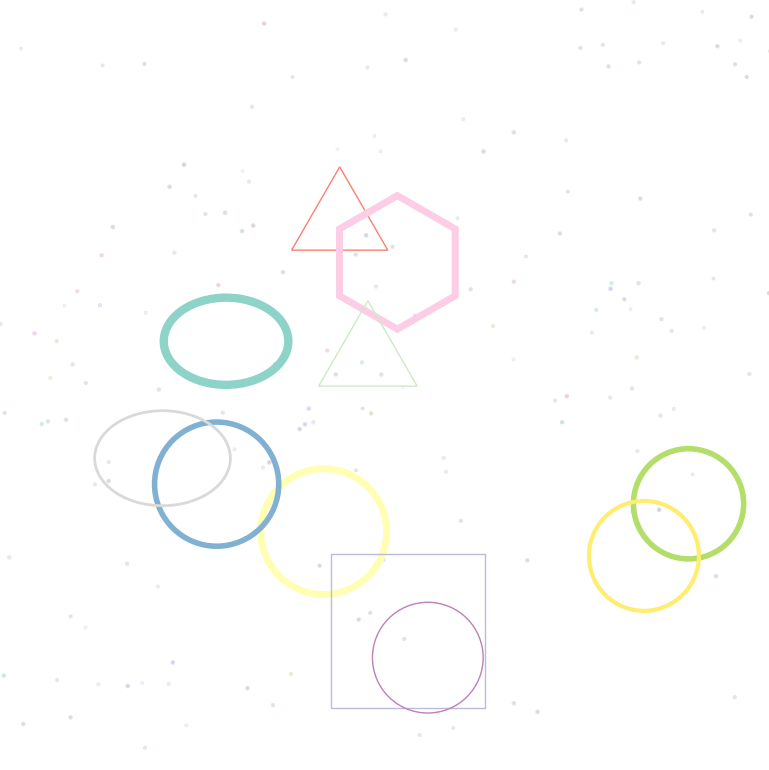[{"shape": "oval", "thickness": 3, "radius": 0.4, "center": [0.294, 0.557]}, {"shape": "circle", "thickness": 2.5, "radius": 0.41, "center": [0.42, 0.31]}, {"shape": "square", "thickness": 0.5, "radius": 0.5, "center": [0.53, 0.18]}, {"shape": "triangle", "thickness": 0.5, "radius": 0.36, "center": [0.441, 0.711]}, {"shape": "circle", "thickness": 2, "radius": 0.4, "center": [0.281, 0.371]}, {"shape": "circle", "thickness": 2, "radius": 0.36, "center": [0.894, 0.346]}, {"shape": "hexagon", "thickness": 2.5, "radius": 0.43, "center": [0.516, 0.659]}, {"shape": "oval", "thickness": 1, "radius": 0.44, "center": [0.211, 0.405]}, {"shape": "circle", "thickness": 0.5, "radius": 0.36, "center": [0.556, 0.146]}, {"shape": "triangle", "thickness": 0.5, "radius": 0.37, "center": [0.478, 0.535]}, {"shape": "circle", "thickness": 1.5, "radius": 0.36, "center": [0.836, 0.278]}]